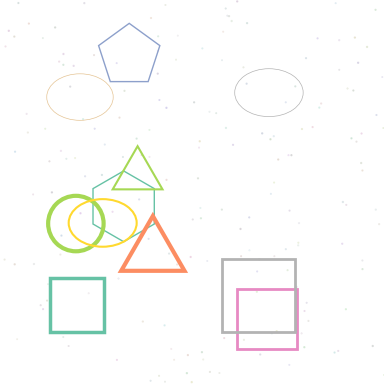[{"shape": "hexagon", "thickness": 1, "radius": 0.46, "center": [0.321, 0.464]}, {"shape": "square", "thickness": 2.5, "radius": 0.35, "center": [0.2, 0.209]}, {"shape": "triangle", "thickness": 3, "radius": 0.47, "center": [0.397, 0.344]}, {"shape": "pentagon", "thickness": 1, "radius": 0.42, "center": [0.336, 0.856]}, {"shape": "square", "thickness": 2, "radius": 0.39, "center": [0.694, 0.171]}, {"shape": "triangle", "thickness": 1.5, "radius": 0.37, "center": [0.357, 0.546]}, {"shape": "circle", "thickness": 3, "radius": 0.36, "center": [0.197, 0.419]}, {"shape": "oval", "thickness": 1.5, "radius": 0.44, "center": [0.267, 0.421]}, {"shape": "oval", "thickness": 0.5, "radius": 0.43, "center": [0.208, 0.748]}, {"shape": "oval", "thickness": 0.5, "radius": 0.44, "center": [0.699, 0.759]}, {"shape": "square", "thickness": 2, "radius": 0.47, "center": [0.672, 0.233]}]